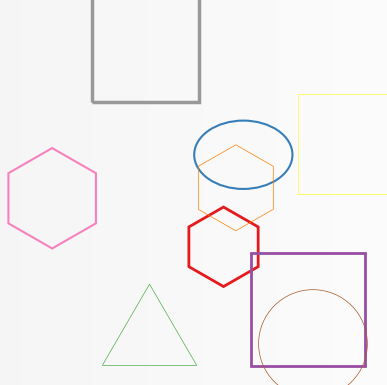[{"shape": "hexagon", "thickness": 2, "radius": 0.52, "center": [0.577, 0.359]}, {"shape": "oval", "thickness": 1.5, "radius": 0.63, "center": [0.628, 0.598]}, {"shape": "triangle", "thickness": 0.5, "radius": 0.7, "center": [0.386, 0.121]}, {"shape": "square", "thickness": 2, "radius": 0.73, "center": [0.795, 0.196]}, {"shape": "hexagon", "thickness": 0.5, "radius": 0.56, "center": [0.609, 0.512]}, {"shape": "square", "thickness": 0.5, "radius": 0.65, "center": [0.899, 0.627]}, {"shape": "circle", "thickness": 0.5, "radius": 0.7, "center": [0.808, 0.107]}, {"shape": "hexagon", "thickness": 1.5, "radius": 0.65, "center": [0.135, 0.485]}, {"shape": "square", "thickness": 2.5, "radius": 0.69, "center": [0.376, 0.873]}]